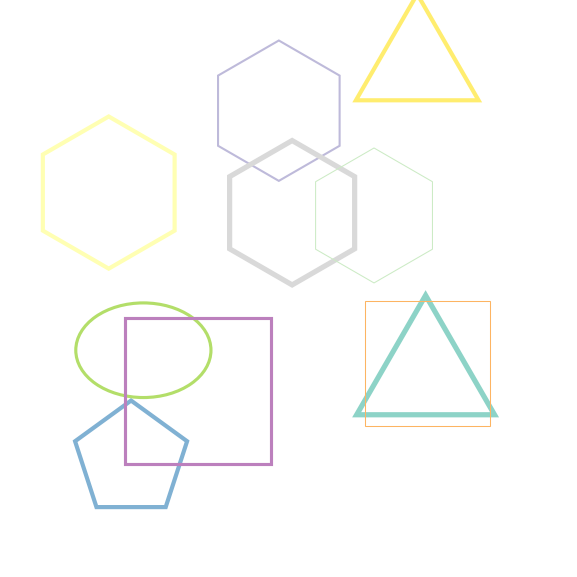[{"shape": "triangle", "thickness": 2.5, "radius": 0.69, "center": [0.737, 0.35]}, {"shape": "hexagon", "thickness": 2, "radius": 0.66, "center": [0.188, 0.666]}, {"shape": "hexagon", "thickness": 1, "radius": 0.61, "center": [0.483, 0.807]}, {"shape": "pentagon", "thickness": 2, "radius": 0.51, "center": [0.227, 0.204]}, {"shape": "square", "thickness": 0.5, "radius": 0.54, "center": [0.74, 0.37]}, {"shape": "oval", "thickness": 1.5, "radius": 0.59, "center": [0.248, 0.393]}, {"shape": "hexagon", "thickness": 2.5, "radius": 0.62, "center": [0.506, 0.631]}, {"shape": "square", "thickness": 1.5, "radius": 0.63, "center": [0.343, 0.321]}, {"shape": "hexagon", "thickness": 0.5, "radius": 0.58, "center": [0.648, 0.626]}, {"shape": "triangle", "thickness": 2, "radius": 0.61, "center": [0.722, 0.887]}]